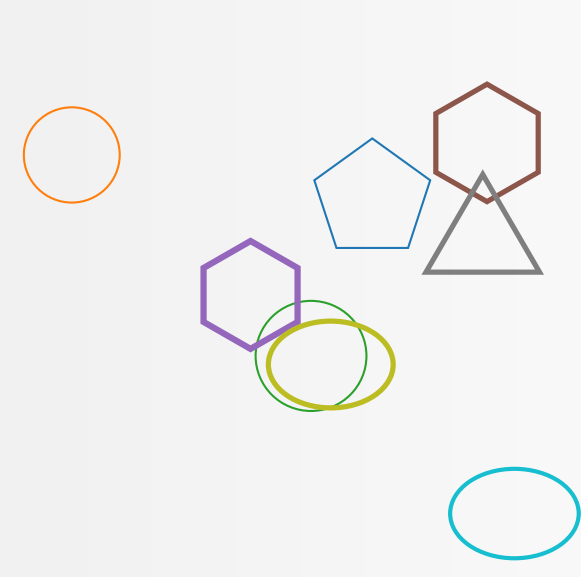[{"shape": "pentagon", "thickness": 1, "radius": 0.52, "center": [0.64, 0.655]}, {"shape": "circle", "thickness": 1, "radius": 0.41, "center": [0.123, 0.731]}, {"shape": "circle", "thickness": 1, "radius": 0.48, "center": [0.535, 0.383]}, {"shape": "hexagon", "thickness": 3, "radius": 0.47, "center": [0.431, 0.488]}, {"shape": "hexagon", "thickness": 2.5, "radius": 0.51, "center": [0.838, 0.752]}, {"shape": "triangle", "thickness": 2.5, "radius": 0.56, "center": [0.831, 0.584]}, {"shape": "oval", "thickness": 2.5, "radius": 0.54, "center": [0.569, 0.368]}, {"shape": "oval", "thickness": 2, "radius": 0.55, "center": [0.885, 0.11]}]